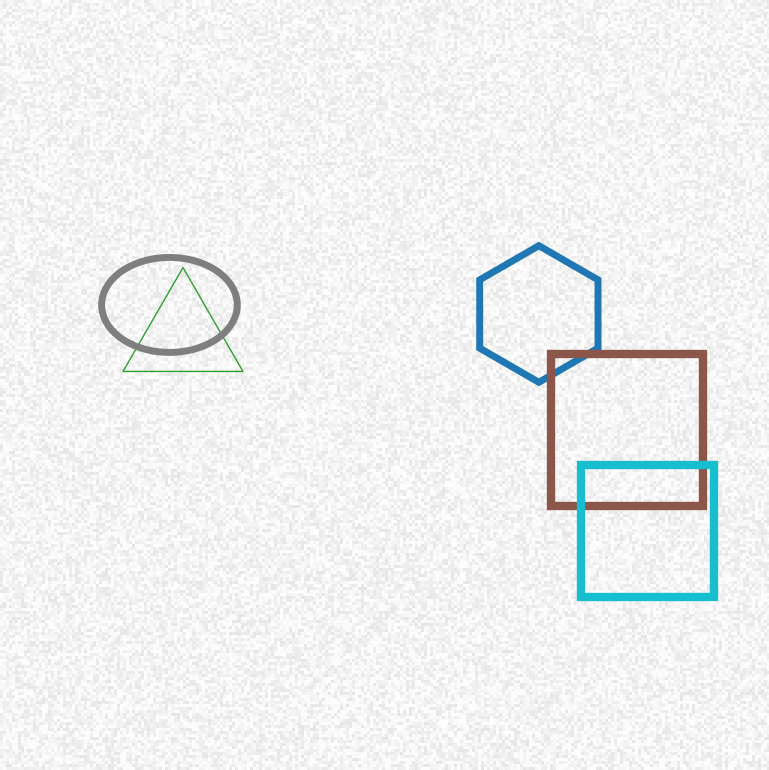[{"shape": "hexagon", "thickness": 2.5, "radius": 0.44, "center": [0.7, 0.592]}, {"shape": "triangle", "thickness": 0.5, "radius": 0.45, "center": [0.238, 0.563]}, {"shape": "square", "thickness": 3, "radius": 0.49, "center": [0.814, 0.441]}, {"shape": "oval", "thickness": 2.5, "radius": 0.44, "center": [0.22, 0.604]}, {"shape": "square", "thickness": 3, "radius": 0.43, "center": [0.841, 0.31]}]